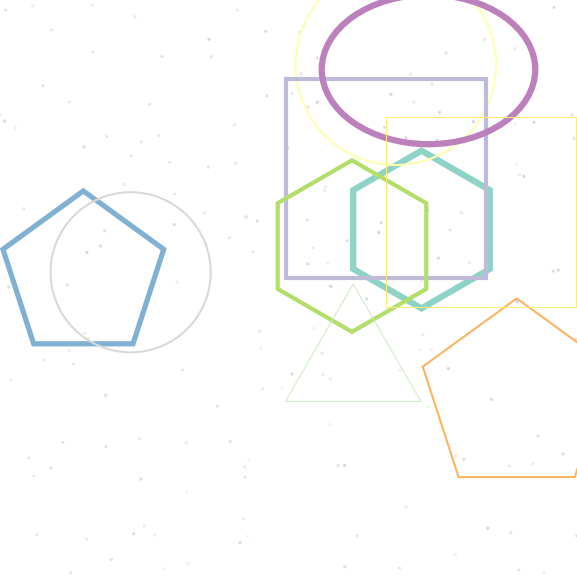[{"shape": "hexagon", "thickness": 3, "radius": 0.68, "center": [0.73, 0.602]}, {"shape": "circle", "thickness": 1, "radius": 0.87, "center": [0.685, 0.887]}, {"shape": "square", "thickness": 2, "radius": 0.86, "center": [0.668, 0.69]}, {"shape": "pentagon", "thickness": 2.5, "radius": 0.73, "center": [0.144, 0.522]}, {"shape": "pentagon", "thickness": 1, "radius": 0.86, "center": [0.895, 0.311]}, {"shape": "hexagon", "thickness": 2, "radius": 0.74, "center": [0.609, 0.573]}, {"shape": "circle", "thickness": 1, "radius": 0.69, "center": [0.226, 0.528]}, {"shape": "oval", "thickness": 3, "radius": 0.92, "center": [0.742, 0.879]}, {"shape": "triangle", "thickness": 0.5, "radius": 0.68, "center": [0.612, 0.372]}, {"shape": "square", "thickness": 0.5, "radius": 0.82, "center": [0.833, 0.632]}]